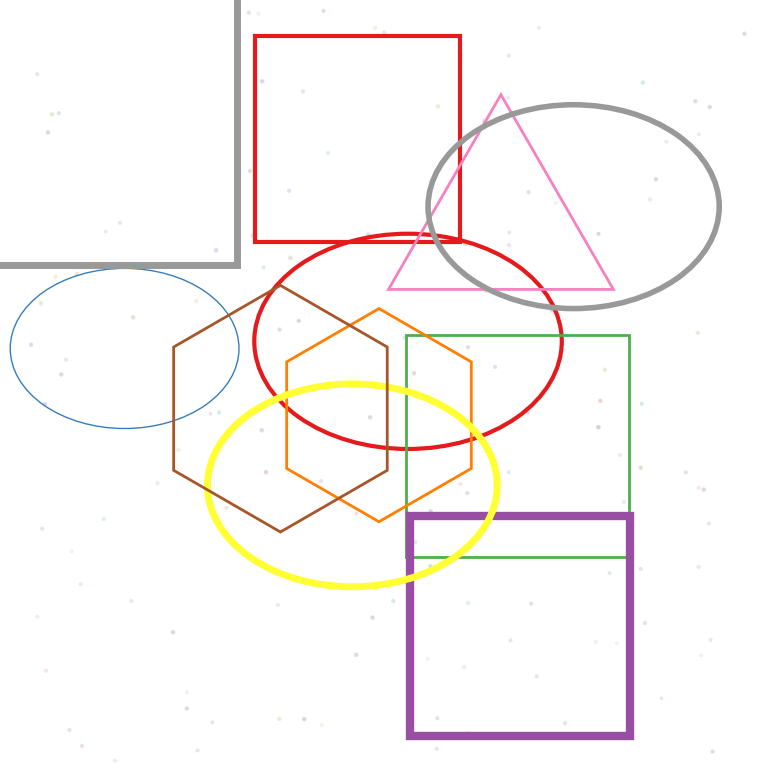[{"shape": "square", "thickness": 1.5, "radius": 0.67, "center": [0.464, 0.819]}, {"shape": "oval", "thickness": 1.5, "radius": 1.0, "center": [0.53, 0.557]}, {"shape": "oval", "thickness": 0.5, "radius": 0.74, "center": [0.162, 0.547]}, {"shape": "square", "thickness": 1, "radius": 0.72, "center": [0.672, 0.421]}, {"shape": "square", "thickness": 3, "radius": 0.72, "center": [0.675, 0.187]}, {"shape": "hexagon", "thickness": 1, "radius": 0.69, "center": [0.492, 0.461]}, {"shape": "oval", "thickness": 2.5, "radius": 0.94, "center": [0.458, 0.37]}, {"shape": "hexagon", "thickness": 1, "radius": 0.8, "center": [0.364, 0.469]}, {"shape": "triangle", "thickness": 1, "radius": 0.84, "center": [0.651, 0.708]}, {"shape": "square", "thickness": 2.5, "radius": 0.98, "center": [0.112, 0.852]}, {"shape": "oval", "thickness": 2, "radius": 0.95, "center": [0.745, 0.732]}]